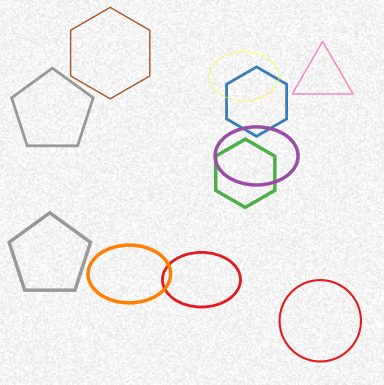[{"shape": "oval", "thickness": 2, "radius": 0.51, "center": [0.523, 0.274]}, {"shape": "circle", "thickness": 1.5, "radius": 0.53, "center": [0.832, 0.167]}, {"shape": "hexagon", "thickness": 2, "radius": 0.45, "center": [0.666, 0.736]}, {"shape": "hexagon", "thickness": 2.5, "radius": 0.44, "center": [0.637, 0.55]}, {"shape": "oval", "thickness": 2.5, "radius": 0.54, "center": [0.666, 0.595]}, {"shape": "oval", "thickness": 2.5, "radius": 0.54, "center": [0.336, 0.288]}, {"shape": "oval", "thickness": 0.5, "radius": 0.46, "center": [0.634, 0.802]}, {"shape": "hexagon", "thickness": 1, "radius": 0.59, "center": [0.286, 0.862]}, {"shape": "triangle", "thickness": 1, "radius": 0.46, "center": [0.838, 0.802]}, {"shape": "pentagon", "thickness": 2.5, "radius": 0.56, "center": [0.129, 0.336]}, {"shape": "pentagon", "thickness": 2, "radius": 0.56, "center": [0.136, 0.712]}]